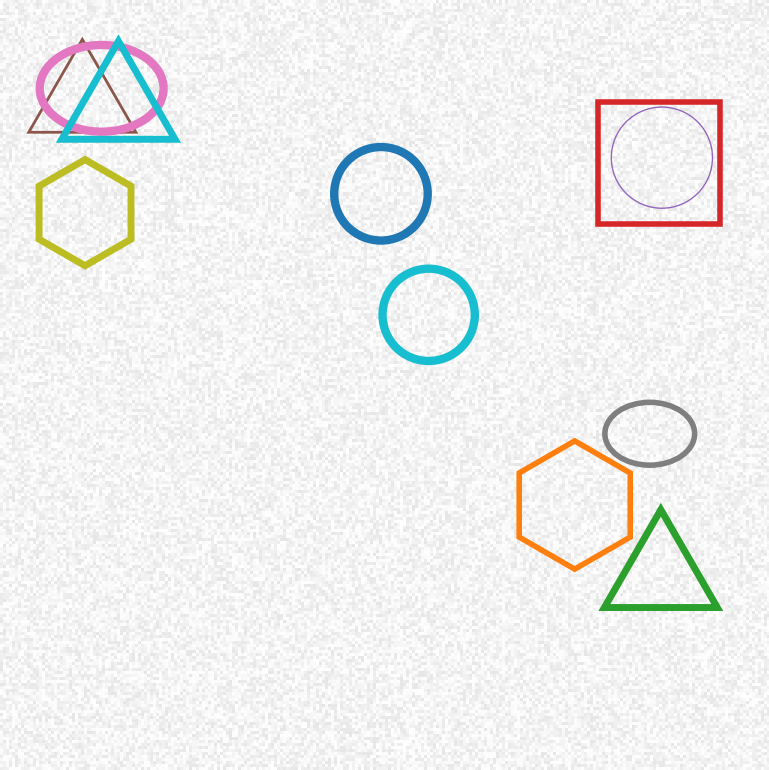[{"shape": "circle", "thickness": 3, "radius": 0.3, "center": [0.495, 0.748]}, {"shape": "hexagon", "thickness": 2, "radius": 0.42, "center": [0.746, 0.344]}, {"shape": "triangle", "thickness": 2.5, "radius": 0.42, "center": [0.858, 0.253]}, {"shape": "square", "thickness": 2, "radius": 0.4, "center": [0.856, 0.789]}, {"shape": "circle", "thickness": 0.5, "radius": 0.33, "center": [0.86, 0.795]}, {"shape": "triangle", "thickness": 1, "radius": 0.4, "center": [0.107, 0.868]}, {"shape": "oval", "thickness": 3, "radius": 0.4, "center": [0.132, 0.885]}, {"shape": "oval", "thickness": 2, "radius": 0.29, "center": [0.844, 0.437]}, {"shape": "hexagon", "thickness": 2.5, "radius": 0.34, "center": [0.11, 0.724]}, {"shape": "circle", "thickness": 3, "radius": 0.3, "center": [0.557, 0.591]}, {"shape": "triangle", "thickness": 2.5, "radius": 0.42, "center": [0.154, 0.862]}]